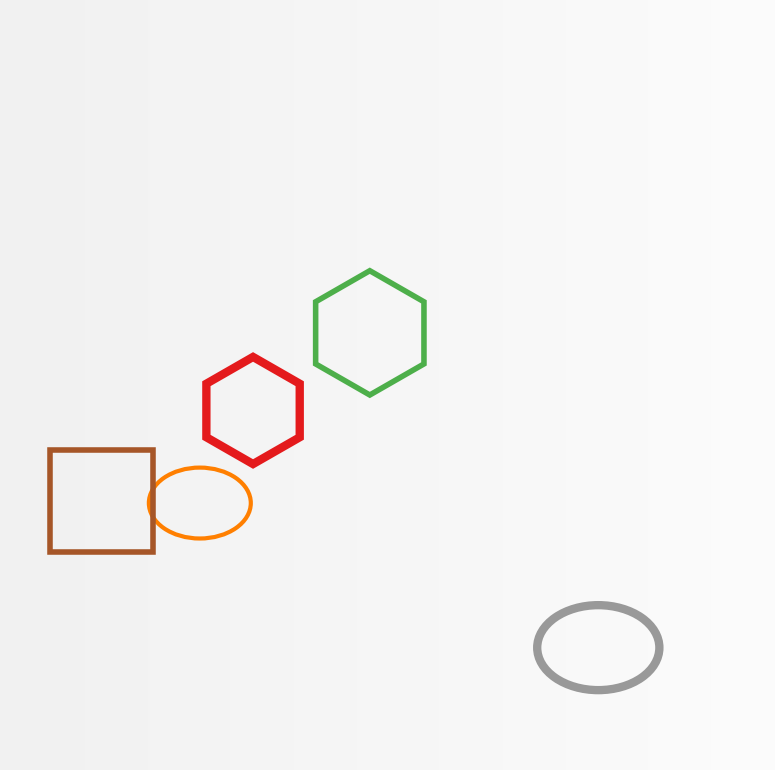[{"shape": "hexagon", "thickness": 3, "radius": 0.35, "center": [0.327, 0.467]}, {"shape": "hexagon", "thickness": 2, "radius": 0.4, "center": [0.477, 0.568]}, {"shape": "oval", "thickness": 1.5, "radius": 0.33, "center": [0.258, 0.347]}, {"shape": "square", "thickness": 2, "radius": 0.33, "center": [0.131, 0.349]}, {"shape": "oval", "thickness": 3, "radius": 0.39, "center": [0.772, 0.159]}]